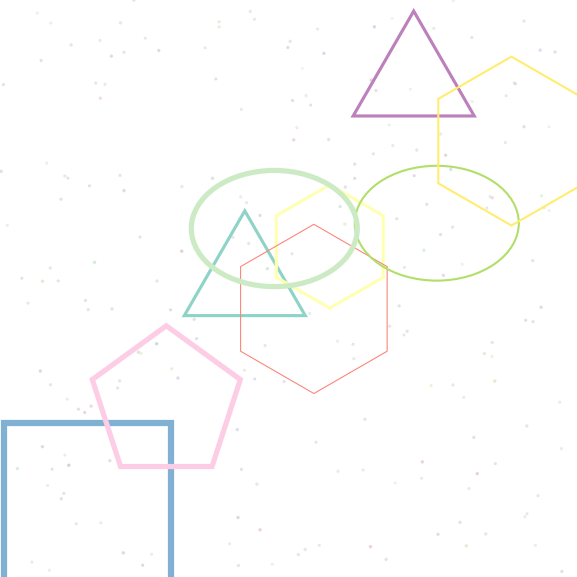[{"shape": "triangle", "thickness": 1.5, "radius": 0.6, "center": [0.424, 0.513]}, {"shape": "hexagon", "thickness": 1.5, "radius": 0.53, "center": [0.571, 0.572]}, {"shape": "hexagon", "thickness": 0.5, "radius": 0.73, "center": [0.543, 0.464]}, {"shape": "square", "thickness": 3, "radius": 0.73, "center": [0.151, 0.122]}, {"shape": "oval", "thickness": 1, "radius": 0.71, "center": [0.756, 0.613]}, {"shape": "pentagon", "thickness": 2.5, "radius": 0.67, "center": [0.288, 0.3]}, {"shape": "triangle", "thickness": 1.5, "radius": 0.61, "center": [0.716, 0.859]}, {"shape": "oval", "thickness": 2.5, "radius": 0.72, "center": [0.475, 0.603]}, {"shape": "hexagon", "thickness": 1, "radius": 0.73, "center": [0.886, 0.755]}]